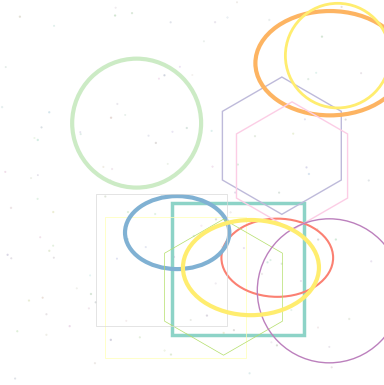[{"shape": "square", "thickness": 2.5, "radius": 0.86, "center": [0.617, 0.302]}, {"shape": "square", "thickness": 0.5, "radius": 0.91, "center": [0.455, 0.253]}, {"shape": "hexagon", "thickness": 1, "radius": 0.89, "center": [0.732, 0.622]}, {"shape": "oval", "thickness": 1.5, "radius": 0.73, "center": [0.72, 0.331]}, {"shape": "oval", "thickness": 3, "radius": 0.68, "center": [0.46, 0.396]}, {"shape": "oval", "thickness": 3, "radius": 0.97, "center": [0.857, 0.836]}, {"shape": "hexagon", "thickness": 0.5, "radius": 0.88, "center": [0.581, 0.254]}, {"shape": "hexagon", "thickness": 1, "radius": 0.83, "center": [0.759, 0.569]}, {"shape": "square", "thickness": 0.5, "radius": 0.85, "center": [0.42, 0.324]}, {"shape": "circle", "thickness": 1, "radius": 0.94, "center": [0.855, 0.245]}, {"shape": "circle", "thickness": 3, "radius": 0.84, "center": [0.355, 0.68]}, {"shape": "oval", "thickness": 3, "radius": 0.88, "center": [0.652, 0.305]}, {"shape": "circle", "thickness": 2, "radius": 0.68, "center": [0.877, 0.856]}]